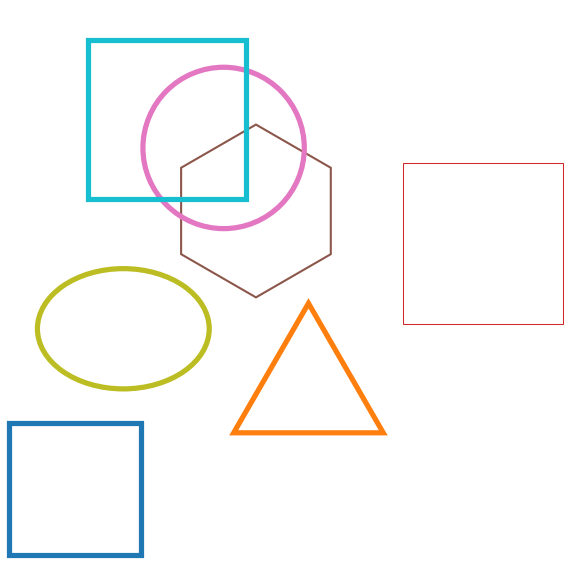[{"shape": "square", "thickness": 2.5, "radius": 0.57, "center": [0.13, 0.152]}, {"shape": "triangle", "thickness": 2.5, "radius": 0.75, "center": [0.534, 0.324]}, {"shape": "square", "thickness": 0.5, "radius": 0.7, "center": [0.837, 0.578]}, {"shape": "hexagon", "thickness": 1, "radius": 0.75, "center": [0.443, 0.634]}, {"shape": "circle", "thickness": 2.5, "radius": 0.7, "center": [0.387, 0.743]}, {"shape": "oval", "thickness": 2.5, "radius": 0.74, "center": [0.214, 0.43]}, {"shape": "square", "thickness": 2.5, "radius": 0.69, "center": [0.289, 0.792]}]